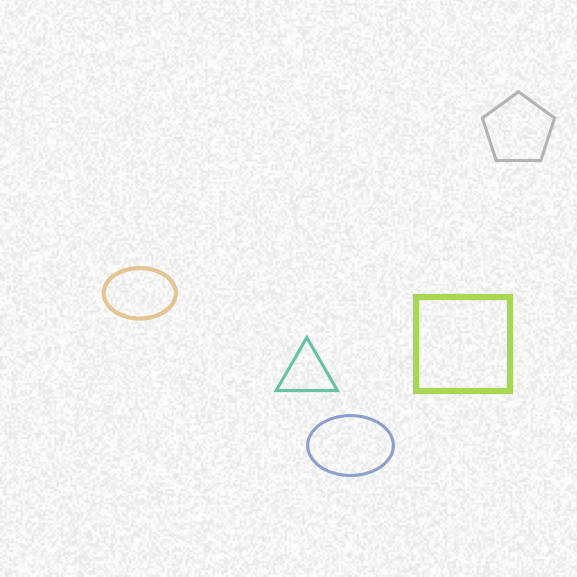[{"shape": "triangle", "thickness": 1.5, "radius": 0.31, "center": [0.531, 0.353]}, {"shape": "oval", "thickness": 1.5, "radius": 0.37, "center": [0.607, 0.228]}, {"shape": "square", "thickness": 3, "radius": 0.41, "center": [0.801, 0.404]}, {"shape": "oval", "thickness": 2, "radius": 0.31, "center": [0.242, 0.491]}, {"shape": "pentagon", "thickness": 1.5, "radius": 0.33, "center": [0.898, 0.774]}]